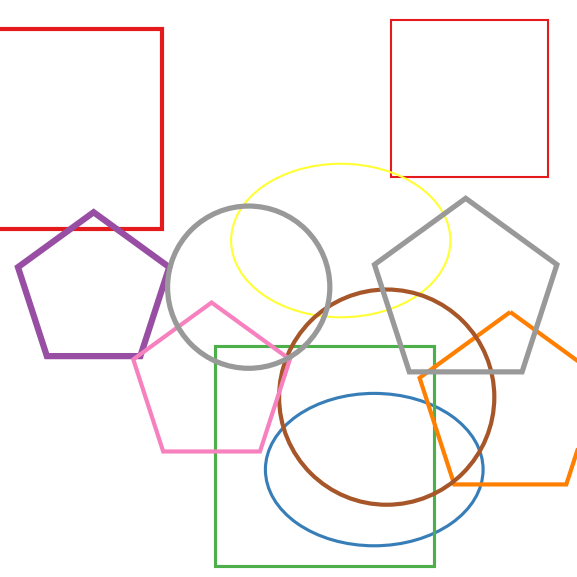[{"shape": "square", "thickness": 2, "radius": 0.87, "center": [0.107, 0.776]}, {"shape": "square", "thickness": 1, "radius": 0.68, "center": [0.813, 0.829]}, {"shape": "oval", "thickness": 1.5, "radius": 0.94, "center": [0.648, 0.186]}, {"shape": "square", "thickness": 1.5, "radius": 0.95, "center": [0.562, 0.209]}, {"shape": "pentagon", "thickness": 3, "radius": 0.69, "center": [0.162, 0.494]}, {"shape": "pentagon", "thickness": 2, "radius": 0.83, "center": [0.884, 0.294]}, {"shape": "oval", "thickness": 1, "radius": 0.95, "center": [0.59, 0.583]}, {"shape": "circle", "thickness": 2, "radius": 0.93, "center": [0.67, 0.311]}, {"shape": "pentagon", "thickness": 2, "radius": 0.71, "center": [0.366, 0.333]}, {"shape": "circle", "thickness": 2.5, "radius": 0.7, "center": [0.431, 0.502]}, {"shape": "pentagon", "thickness": 2.5, "radius": 0.83, "center": [0.806, 0.49]}]